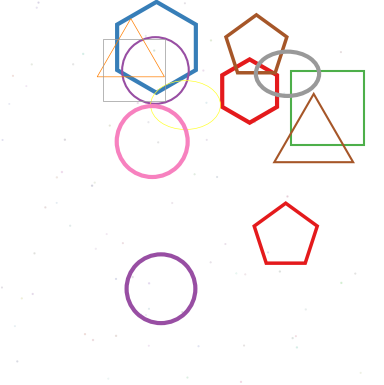[{"shape": "pentagon", "thickness": 2.5, "radius": 0.43, "center": [0.742, 0.386]}, {"shape": "hexagon", "thickness": 3, "radius": 0.41, "center": [0.648, 0.764]}, {"shape": "hexagon", "thickness": 3, "radius": 0.59, "center": [0.406, 0.877]}, {"shape": "square", "thickness": 1.5, "radius": 0.48, "center": [0.851, 0.719]}, {"shape": "circle", "thickness": 3, "radius": 0.45, "center": [0.418, 0.25]}, {"shape": "circle", "thickness": 1.5, "radius": 0.43, "center": [0.404, 0.817]}, {"shape": "triangle", "thickness": 0.5, "radius": 0.5, "center": [0.34, 0.851]}, {"shape": "oval", "thickness": 0.5, "radius": 0.45, "center": [0.482, 0.727]}, {"shape": "triangle", "thickness": 1.5, "radius": 0.59, "center": [0.815, 0.638]}, {"shape": "pentagon", "thickness": 2.5, "radius": 0.42, "center": [0.666, 0.878]}, {"shape": "circle", "thickness": 3, "radius": 0.46, "center": [0.395, 0.632]}, {"shape": "square", "thickness": 0.5, "radius": 0.4, "center": [0.347, 0.817]}, {"shape": "oval", "thickness": 3, "radius": 0.41, "center": [0.747, 0.808]}]